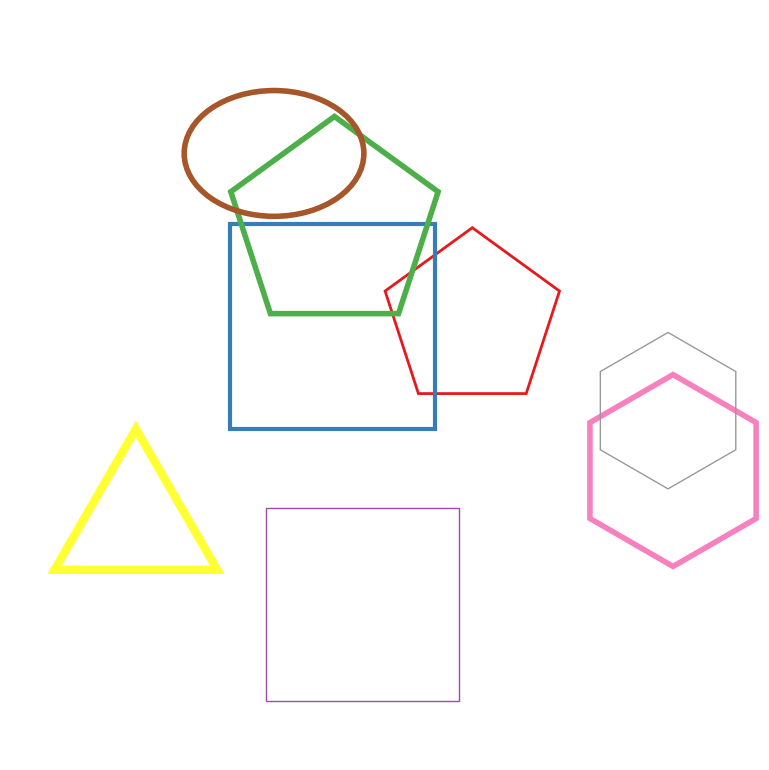[{"shape": "pentagon", "thickness": 1, "radius": 0.6, "center": [0.613, 0.585]}, {"shape": "square", "thickness": 1.5, "radius": 0.66, "center": [0.432, 0.576]}, {"shape": "pentagon", "thickness": 2, "radius": 0.71, "center": [0.434, 0.707]}, {"shape": "square", "thickness": 0.5, "radius": 0.63, "center": [0.471, 0.214]}, {"shape": "triangle", "thickness": 3, "radius": 0.61, "center": [0.176, 0.321]}, {"shape": "oval", "thickness": 2, "radius": 0.58, "center": [0.356, 0.801]}, {"shape": "hexagon", "thickness": 2, "radius": 0.62, "center": [0.874, 0.389]}, {"shape": "hexagon", "thickness": 0.5, "radius": 0.51, "center": [0.868, 0.467]}]